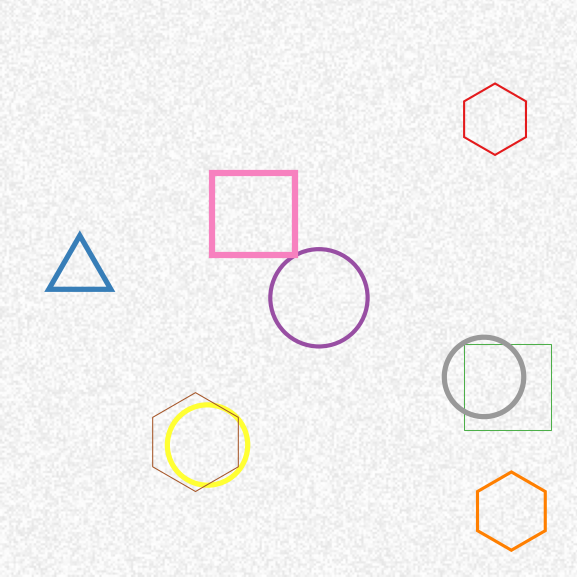[{"shape": "hexagon", "thickness": 1, "radius": 0.31, "center": [0.857, 0.793]}, {"shape": "triangle", "thickness": 2.5, "radius": 0.31, "center": [0.138, 0.529]}, {"shape": "square", "thickness": 0.5, "radius": 0.37, "center": [0.879, 0.329]}, {"shape": "circle", "thickness": 2, "radius": 0.42, "center": [0.552, 0.483]}, {"shape": "hexagon", "thickness": 1.5, "radius": 0.34, "center": [0.886, 0.114]}, {"shape": "circle", "thickness": 2.5, "radius": 0.35, "center": [0.359, 0.229]}, {"shape": "hexagon", "thickness": 0.5, "radius": 0.43, "center": [0.339, 0.234]}, {"shape": "square", "thickness": 3, "radius": 0.36, "center": [0.438, 0.628]}, {"shape": "circle", "thickness": 2.5, "radius": 0.34, "center": [0.838, 0.346]}]